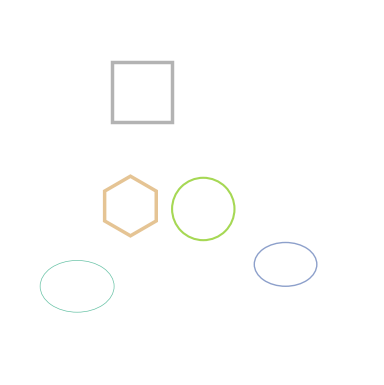[{"shape": "oval", "thickness": 0.5, "radius": 0.48, "center": [0.2, 0.256]}, {"shape": "oval", "thickness": 1, "radius": 0.41, "center": [0.742, 0.313]}, {"shape": "circle", "thickness": 1.5, "radius": 0.41, "center": [0.528, 0.457]}, {"shape": "hexagon", "thickness": 2.5, "radius": 0.39, "center": [0.339, 0.465]}, {"shape": "square", "thickness": 2.5, "radius": 0.39, "center": [0.37, 0.762]}]